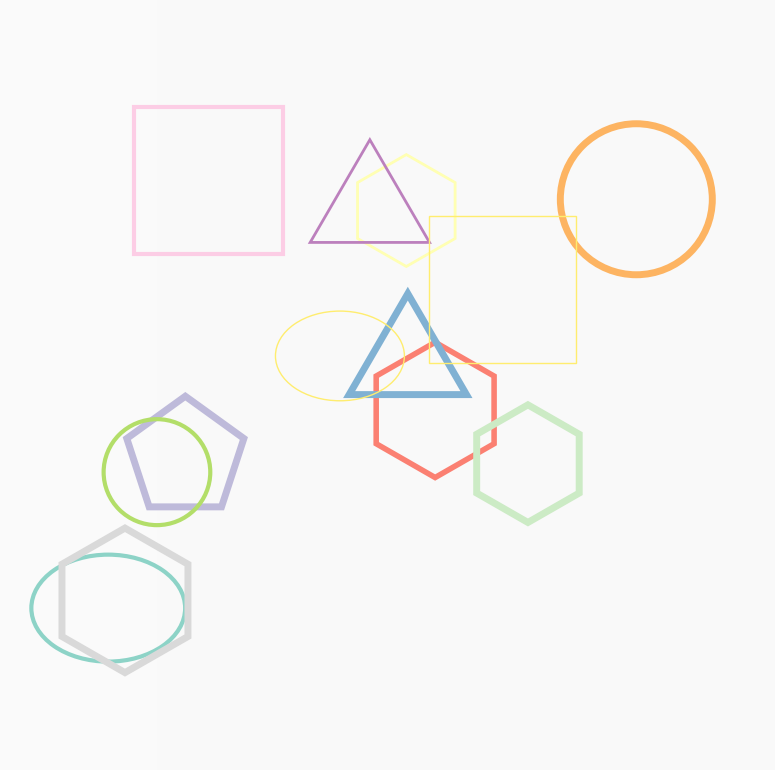[{"shape": "oval", "thickness": 1.5, "radius": 0.5, "center": [0.14, 0.21]}, {"shape": "hexagon", "thickness": 1, "radius": 0.36, "center": [0.524, 0.727]}, {"shape": "pentagon", "thickness": 2.5, "radius": 0.4, "center": [0.239, 0.406]}, {"shape": "hexagon", "thickness": 2, "radius": 0.44, "center": [0.561, 0.468]}, {"shape": "triangle", "thickness": 2.5, "radius": 0.44, "center": [0.526, 0.531]}, {"shape": "circle", "thickness": 2.5, "radius": 0.49, "center": [0.821, 0.741]}, {"shape": "circle", "thickness": 1.5, "radius": 0.34, "center": [0.203, 0.387]}, {"shape": "square", "thickness": 1.5, "radius": 0.48, "center": [0.269, 0.766]}, {"shape": "hexagon", "thickness": 2.5, "radius": 0.47, "center": [0.161, 0.22]}, {"shape": "triangle", "thickness": 1, "radius": 0.44, "center": [0.477, 0.73]}, {"shape": "hexagon", "thickness": 2.5, "radius": 0.38, "center": [0.681, 0.398]}, {"shape": "oval", "thickness": 0.5, "radius": 0.42, "center": [0.439, 0.538]}, {"shape": "square", "thickness": 0.5, "radius": 0.48, "center": [0.648, 0.624]}]